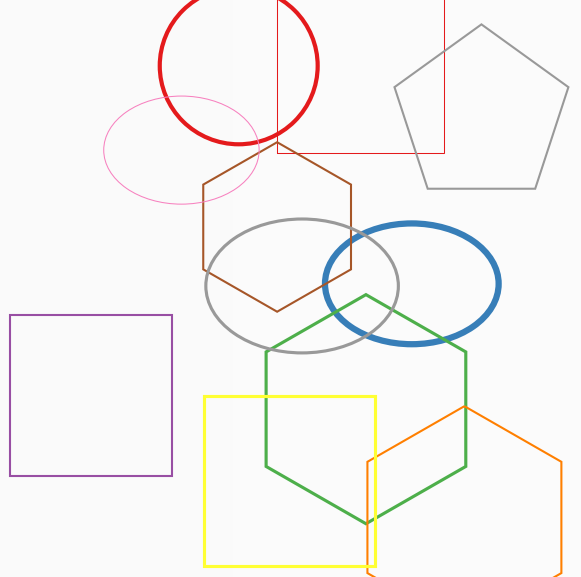[{"shape": "circle", "thickness": 2, "radius": 0.68, "center": [0.411, 0.885]}, {"shape": "square", "thickness": 0.5, "radius": 0.72, "center": [0.621, 0.878]}, {"shape": "oval", "thickness": 3, "radius": 0.75, "center": [0.709, 0.508]}, {"shape": "hexagon", "thickness": 1.5, "radius": 0.99, "center": [0.63, 0.291]}, {"shape": "square", "thickness": 1, "radius": 0.7, "center": [0.157, 0.314]}, {"shape": "hexagon", "thickness": 1, "radius": 0.96, "center": [0.799, 0.103]}, {"shape": "square", "thickness": 1.5, "radius": 0.74, "center": [0.498, 0.166]}, {"shape": "hexagon", "thickness": 1, "radius": 0.73, "center": [0.477, 0.606]}, {"shape": "oval", "thickness": 0.5, "radius": 0.67, "center": [0.312, 0.739]}, {"shape": "pentagon", "thickness": 1, "radius": 0.79, "center": [0.828, 0.8]}, {"shape": "oval", "thickness": 1.5, "radius": 0.83, "center": [0.52, 0.504]}]